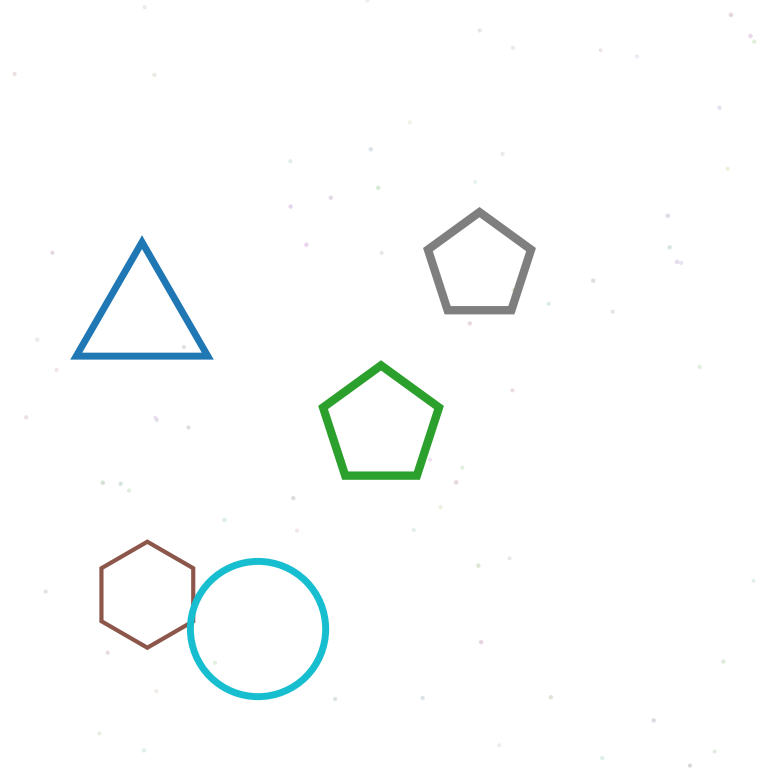[{"shape": "triangle", "thickness": 2.5, "radius": 0.49, "center": [0.184, 0.587]}, {"shape": "pentagon", "thickness": 3, "radius": 0.4, "center": [0.495, 0.446]}, {"shape": "hexagon", "thickness": 1.5, "radius": 0.34, "center": [0.191, 0.228]}, {"shape": "pentagon", "thickness": 3, "radius": 0.35, "center": [0.623, 0.654]}, {"shape": "circle", "thickness": 2.5, "radius": 0.44, "center": [0.335, 0.183]}]